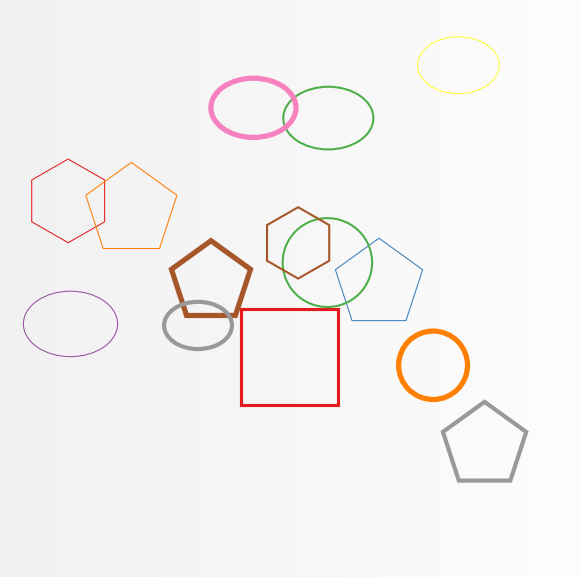[{"shape": "square", "thickness": 1.5, "radius": 0.41, "center": [0.498, 0.381]}, {"shape": "hexagon", "thickness": 0.5, "radius": 0.36, "center": [0.117, 0.651]}, {"shape": "pentagon", "thickness": 0.5, "radius": 0.39, "center": [0.652, 0.508]}, {"shape": "oval", "thickness": 1, "radius": 0.39, "center": [0.565, 0.795]}, {"shape": "circle", "thickness": 1, "radius": 0.38, "center": [0.563, 0.544]}, {"shape": "oval", "thickness": 0.5, "radius": 0.4, "center": [0.121, 0.438]}, {"shape": "pentagon", "thickness": 0.5, "radius": 0.41, "center": [0.226, 0.636]}, {"shape": "circle", "thickness": 2.5, "radius": 0.3, "center": [0.745, 0.367]}, {"shape": "oval", "thickness": 0.5, "radius": 0.35, "center": [0.789, 0.886]}, {"shape": "hexagon", "thickness": 1, "radius": 0.31, "center": [0.513, 0.579]}, {"shape": "pentagon", "thickness": 2.5, "radius": 0.36, "center": [0.363, 0.511]}, {"shape": "oval", "thickness": 2.5, "radius": 0.37, "center": [0.436, 0.812]}, {"shape": "oval", "thickness": 2, "radius": 0.29, "center": [0.341, 0.436]}, {"shape": "pentagon", "thickness": 2, "radius": 0.38, "center": [0.834, 0.228]}]